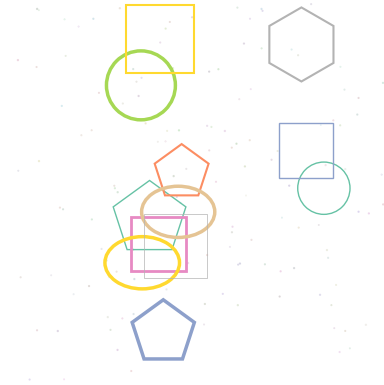[{"shape": "pentagon", "thickness": 1, "radius": 0.5, "center": [0.388, 0.432]}, {"shape": "circle", "thickness": 1, "radius": 0.34, "center": [0.841, 0.511]}, {"shape": "pentagon", "thickness": 1.5, "radius": 0.37, "center": [0.472, 0.552]}, {"shape": "square", "thickness": 1, "radius": 0.35, "center": [0.795, 0.609]}, {"shape": "pentagon", "thickness": 2.5, "radius": 0.42, "center": [0.424, 0.136]}, {"shape": "square", "thickness": 2, "radius": 0.35, "center": [0.411, 0.367]}, {"shape": "circle", "thickness": 2.5, "radius": 0.45, "center": [0.366, 0.778]}, {"shape": "square", "thickness": 1.5, "radius": 0.44, "center": [0.415, 0.898]}, {"shape": "oval", "thickness": 2.5, "radius": 0.48, "center": [0.369, 0.318]}, {"shape": "oval", "thickness": 2.5, "radius": 0.48, "center": [0.463, 0.45]}, {"shape": "square", "thickness": 0.5, "radius": 0.41, "center": [0.456, 0.361]}, {"shape": "hexagon", "thickness": 1.5, "radius": 0.48, "center": [0.783, 0.885]}]